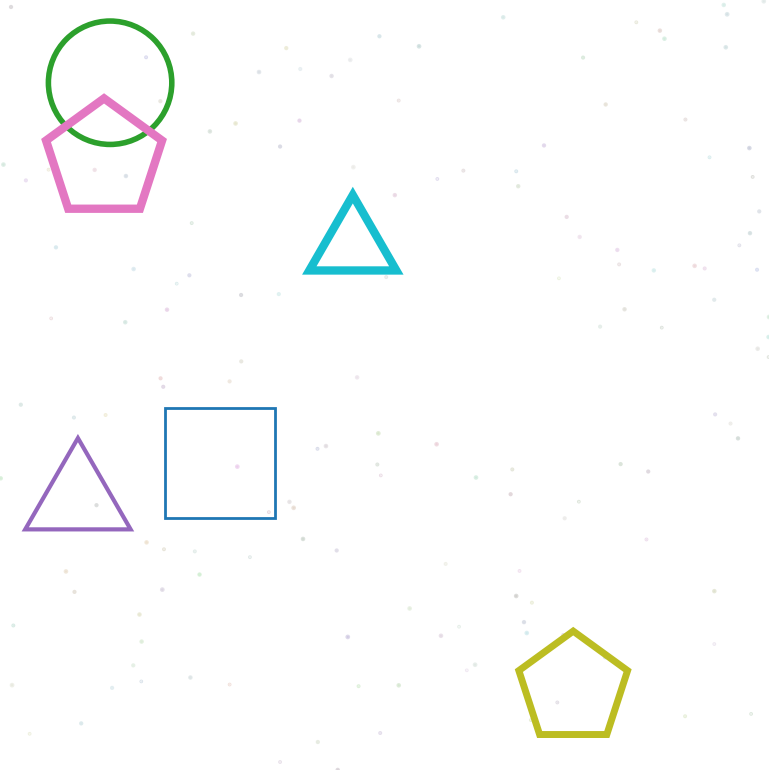[{"shape": "square", "thickness": 1, "radius": 0.36, "center": [0.286, 0.398]}, {"shape": "circle", "thickness": 2, "radius": 0.4, "center": [0.143, 0.893]}, {"shape": "triangle", "thickness": 1.5, "radius": 0.4, "center": [0.101, 0.352]}, {"shape": "pentagon", "thickness": 3, "radius": 0.4, "center": [0.135, 0.793]}, {"shape": "pentagon", "thickness": 2.5, "radius": 0.37, "center": [0.744, 0.106]}, {"shape": "triangle", "thickness": 3, "radius": 0.33, "center": [0.458, 0.681]}]